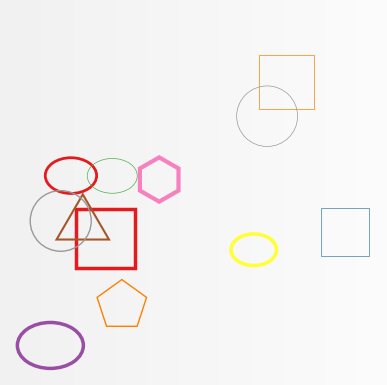[{"shape": "oval", "thickness": 2, "radius": 0.33, "center": [0.183, 0.544]}, {"shape": "square", "thickness": 2.5, "radius": 0.38, "center": [0.273, 0.381]}, {"shape": "square", "thickness": 0.5, "radius": 0.31, "center": [0.891, 0.398]}, {"shape": "oval", "thickness": 0.5, "radius": 0.32, "center": [0.29, 0.543]}, {"shape": "oval", "thickness": 2.5, "radius": 0.43, "center": [0.13, 0.103]}, {"shape": "pentagon", "thickness": 1, "radius": 0.34, "center": [0.314, 0.207]}, {"shape": "square", "thickness": 0.5, "radius": 0.35, "center": [0.74, 0.786]}, {"shape": "oval", "thickness": 2.5, "radius": 0.29, "center": [0.655, 0.351]}, {"shape": "triangle", "thickness": 1.5, "radius": 0.39, "center": [0.214, 0.417]}, {"shape": "hexagon", "thickness": 3, "radius": 0.29, "center": [0.411, 0.534]}, {"shape": "circle", "thickness": 0.5, "radius": 0.39, "center": [0.689, 0.698]}, {"shape": "circle", "thickness": 1, "radius": 0.39, "center": [0.157, 0.426]}]